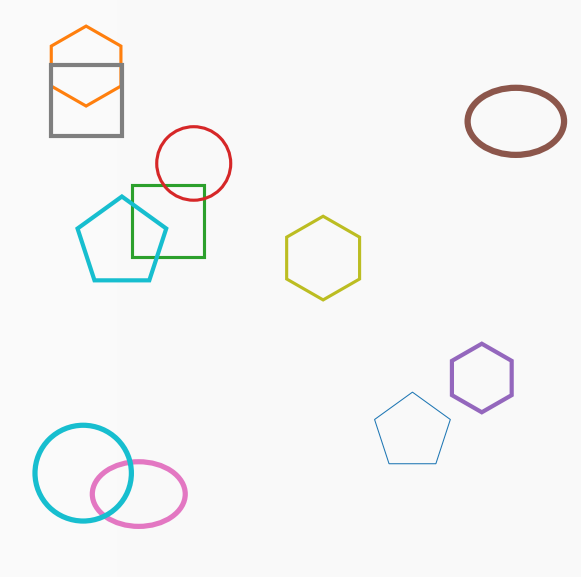[{"shape": "pentagon", "thickness": 0.5, "radius": 0.34, "center": [0.71, 0.252]}, {"shape": "hexagon", "thickness": 1.5, "radius": 0.35, "center": [0.148, 0.885]}, {"shape": "square", "thickness": 1.5, "radius": 0.31, "center": [0.29, 0.616]}, {"shape": "circle", "thickness": 1.5, "radius": 0.32, "center": [0.333, 0.716]}, {"shape": "hexagon", "thickness": 2, "radius": 0.3, "center": [0.829, 0.345]}, {"shape": "oval", "thickness": 3, "radius": 0.41, "center": [0.887, 0.789]}, {"shape": "oval", "thickness": 2.5, "radius": 0.4, "center": [0.239, 0.144]}, {"shape": "square", "thickness": 2, "radius": 0.31, "center": [0.149, 0.825]}, {"shape": "hexagon", "thickness": 1.5, "radius": 0.36, "center": [0.556, 0.552]}, {"shape": "circle", "thickness": 2.5, "radius": 0.41, "center": [0.143, 0.18]}, {"shape": "pentagon", "thickness": 2, "radius": 0.4, "center": [0.21, 0.579]}]